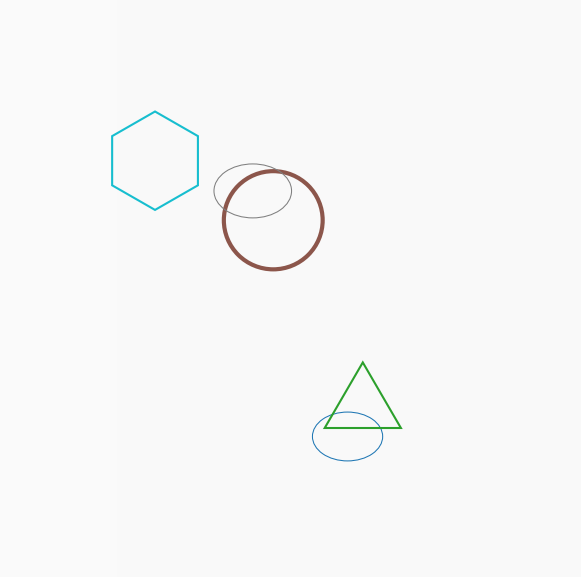[{"shape": "oval", "thickness": 0.5, "radius": 0.3, "center": [0.598, 0.243]}, {"shape": "triangle", "thickness": 1, "radius": 0.38, "center": [0.624, 0.296]}, {"shape": "circle", "thickness": 2, "radius": 0.43, "center": [0.47, 0.618]}, {"shape": "oval", "thickness": 0.5, "radius": 0.33, "center": [0.435, 0.669]}, {"shape": "hexagon", "thickness": 1, "radius": 0.43, "center": [0.267, 0.721]}]